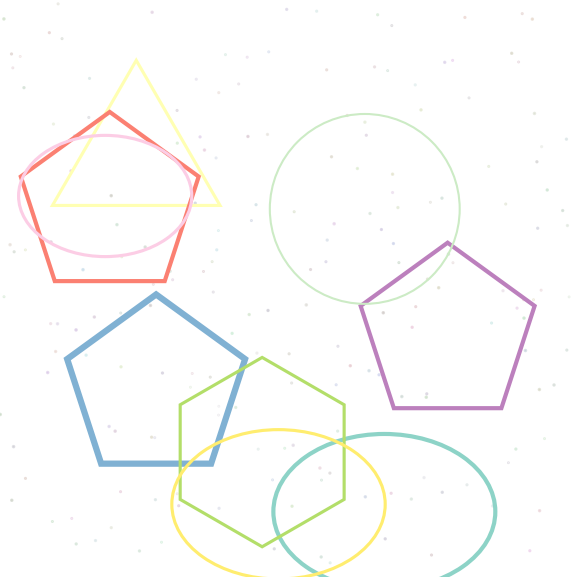[{"shape": "oval", "thickness": 2, "radius": 0.96, "center": [0.666, 0.113]}, {"shape": "triangle", "thickness": 1.5, "radius": 0.84, "center": [0.236, 0.727]}, {"shape": "pentagon", "thickness": 2, "radius": 0.81, "center": [0.19, 0.643]}, {"shape": "pentagon", "thickness": 3, "radius": 0.81, "center": [0.27, 0.327]}, {"shape": "hexagon", "thickness": 1.5, "radius": 0.82, "center": [0.454, 0.216]}, {"shape": "oval", "thickness": 1.5, "radius": 0.75, "center": [0.182, 0.66]}, {"shape": "pentagon", "thickness": 2, "radius": 0.79, "center": [0.775, 0.42]}, {"shape": "circle", "thickness": 1, "radius": 0.82, "center": [0.632, 0.637]}, {"shape": "oval", "thickness": 1.5, "radius": 0.92, "center": [0.482, 0.126]}]